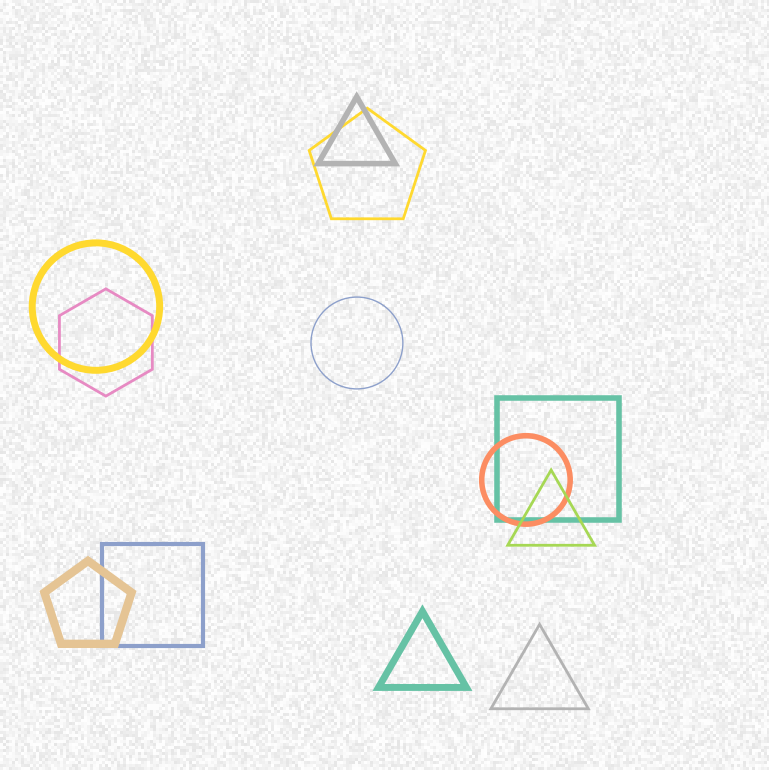[{"shape": "square", "thickness": 2, "radius": 0.4, "center": [0.724, 0.404]}, {"shape": "triangle", "thickness": 2.5, "radius": 0.33, "center": [0.549, 0.14]}, {"shape": "circle", "thickness": 2, "radius": 0.29, "center": [0.683, 0.377]}, {"shape": "circle", "thickness": 0.5, "radius": 0.3, "center": [0.464, 0.555]}, {"shape": "square", "thickness": 1.5, "radius": 0.33, "center": [0.198, 0.227]}, {"shape": "hexagon", "thickness": 1, "radius": 0.35, "center": [0.138, 0.555]}, {"shape": "triangle", "thickness": 1, "radius": 0.33, "center": [0.716, 0.324]}, {"shape": "pentagon", "thickness": 1, "radius": 0.4, "center": [0.477, 0.78]}, {"shape": "circle", "thickness": 2.5, "radius": 0.41, "center": [0.125, 0.602]}, {"shape": "pentagon", "thickness": 3, "radius": 0.3, "center": [0.114, 0.212]}, {"shape": "triangle", "thickness": 2, "radius": 0.29, "center": [0.463, 0.816]}, {"shape": "triangle", "thickness": 1, "radius": 0.37, "center": [0.701, 0.116]}]